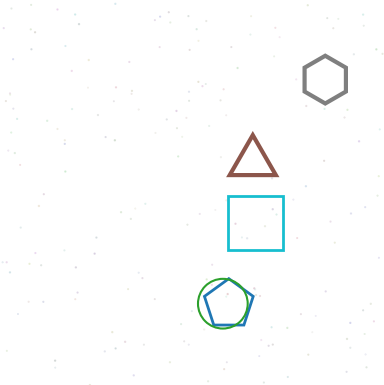[{"shape": "pentagon", "thickness": 2, "radius": 0.33, "center": [0.594, 0.21]}, {"shape": "circle", "thickness": 1.5, "radius": 0.32, "center": [0.579, 0.211]}, {"shape": "triangle", "thickness": 3, "radius": 0.35, "center": [0.657, 0.58]}, {"shape": "hexagon", "thickness": 3, "radius": 0.31, "center": [0.845, 0.793]}, {"shape": "square", "thickness": 2, "radius": 0.35, "center": [0.664, 0.42]}]